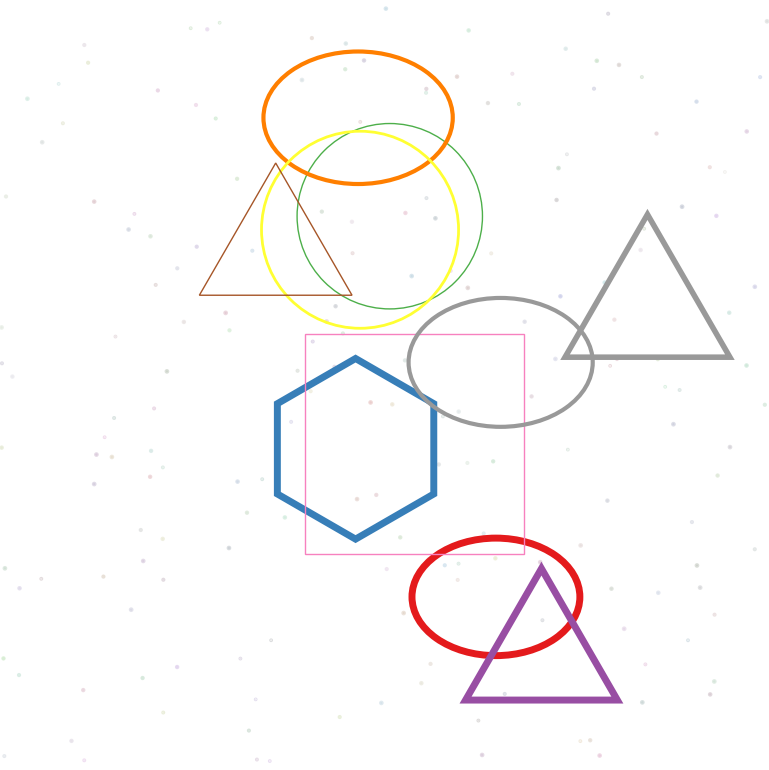[{"shape": "oval", "thickness": 2.5, "radius": 0.55, "center": [0.644, 0.225]}, {"shape": "hexagon", "thickness": 2.5, "radius": 0.59, "center": [0.462, 0.417]}, {"shape": "circle", "thickness": 0.5, "radius": 0.6, "center": [0.506, 0.719]}, {"shape": "triangle", "thickness": 2.5, "radius": 0.57, "center": [0.703, 0.148]}, {"shape": "oval", "thickness": 1.5, "radius": 0.61, "center": [0.465, 0.847]}, {"shape": "circle", "thickness": 1, "radius": 0.64, "center": [0.468, 0.702]}, {"shape": "triangle", "thickness": 0.5, "radius": 0.57, "center": [0.358, 0.674]}, {"shape": "square", "thickness": 0.5, "radius": 0.71, "center": [0.538, 0.423]}, {"shape": "triangle", "thickness": 2, "radius": 0.62, "center": [0.841, 0.598]}, {"shape": "oval", "thickness": 1.5, "radius": 0.6, "center": [0.65, 0.529]}]